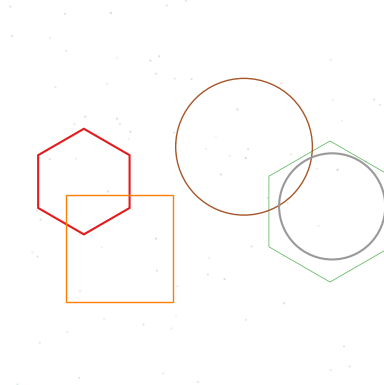[{"shape": "hexagon", "thickness": 1.5, "radius": 0.69, "center": [0.218, 0.528]}, {"shape": "hexagon", "thickness": 0.5, "radius": 0.92, "center": [0.857, 0.451]}, {"shape": "square", "thickness": 1, "radius": 0.69, "center": [0.31, 0.354]}, {"shape": "circle", "thickness": 1, "radius": 0.89, "center": [0.634, 0.619]}, {"shape": "circle", "thickness": 1.5, "radius": 0.69, "center": [0.863, 0.464]}]